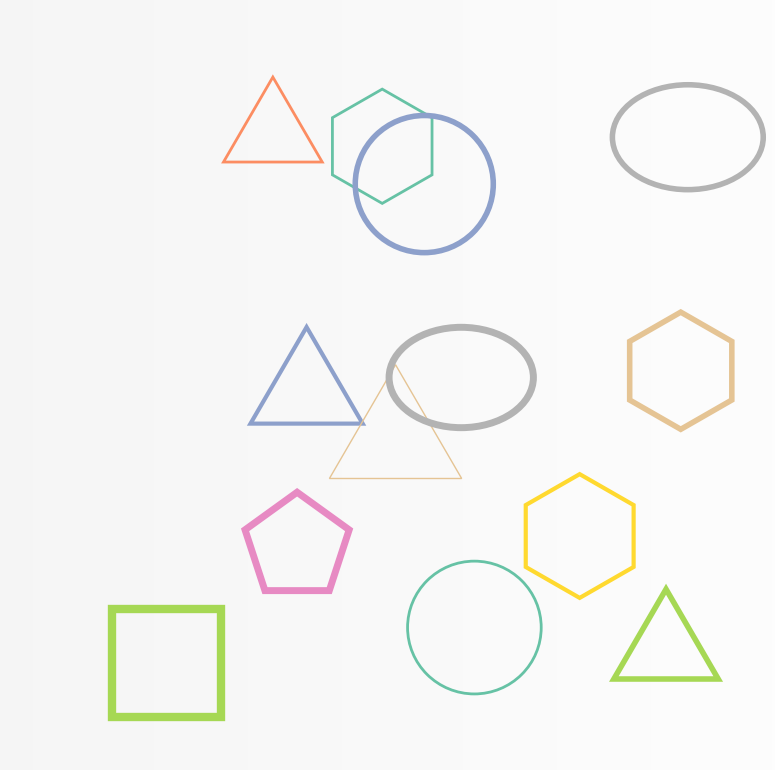[{"shape": "hexagon", "thickness": 1, "radius": 0.37, "center": [0.493, 0.81]}, {"shape": "circle", "thickness": 1, "radius": 0.43, "center": [0.612, 0.185]}, {"shape": "triangle", "thickness": 1, "radius": 0.37, "center": [0.352, 0.826]}, {"shape": "triangle", "thickness": 1.5, "radius": 0.42, "center": [0.396, 0.492]}, {"shape": "circle", "thickness": 2, "radius": 0.45, "center": [0.547, 0.761]}, {"shape": "pentagon", "thickness": 2.5, "radius": 0.35, "center": [0.383, 0.29]}, {"shape": "triangle", "thickness": 2, "radius": 0.39, "center": [0.859, 0.157]}, {"shape": "square", "thickness": 3, "radius": 0.35, "center": [0.215, 0.139]}, {"shape": "hexagon", "thickness": 1.5, "radius": 0.4, "center": [0.748, 0.304]}, {"shape": "triangle", "thickness": 0.5, "radius": 0.49, "center": [0.51, 0.428]}, {"shape": "hexagon", "thickness": 2, "radius": 0.38, "center": [0.878, 0.519]}, {"shape": "oval", "thickness": 2, "radius": 0.49, "center": [0.888, 0.822]}, {"shape": "oval", "thickness": 2.5, "radius": 0.47, "center": [0.595, 0.51]}]